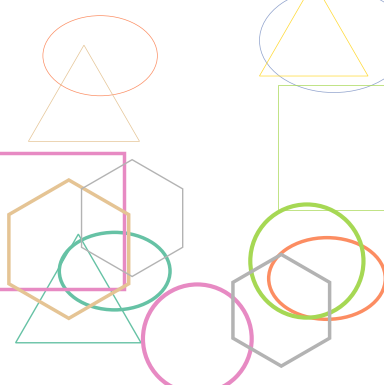[{"shape": "triangle", "thickness": 1, "radius": 0.94, "center": [0.203, 0.204]}, {"shape": "oval", "thickness": 2.5, "radius": 0.72, "center": [0.298, 0.296]}, {"shape": "oval", "thickness": 0.5, "radius": 0.74, "center": [0.26, 0.855]}, {"shape": "oval", "thickness": 2.5, "radius": 0.76, "center": [0.849, 0.277]}, {"shape": "oval", "thickness": 0.5, "radius": 0.97, "center": [0.867, 0.895]}, {"shape": "square", "thickness": 2.5, "radius": 0.88, "center": [0.145, 0.425]}, {"shape": "circle", "thickness": 3, "radius": 0.71, "center": [0.513, 0.12]}, {"shape": "square", "thickness": 0.5, "radius": 0.81, "center": [0.884, 0.617]}, {"shape": "circle", "thickness": 3, "radius": 0.73, "center": [0.797, 0.322]}, {"shape": "triangle", "thickness": 0.5, "radius": 0.81, "center": [0.815, 0.884]}, {"shape": "hexagon", "thickness": 2.5, "radius": 0.9, "center": [0.179, 0.353]}, {"shape": "triangle", "thickness": 0.5, "radius": 0.83, "center": [0.218, 0.716]}, {"shape": "hexagon", "thickness": 2.5, "radius": 0.72, "center": [0.731, 0.194]}, {"shape": "hexagon", "thickness": 1, "radius": 0.76, "center": [0.343, 0.434]}]